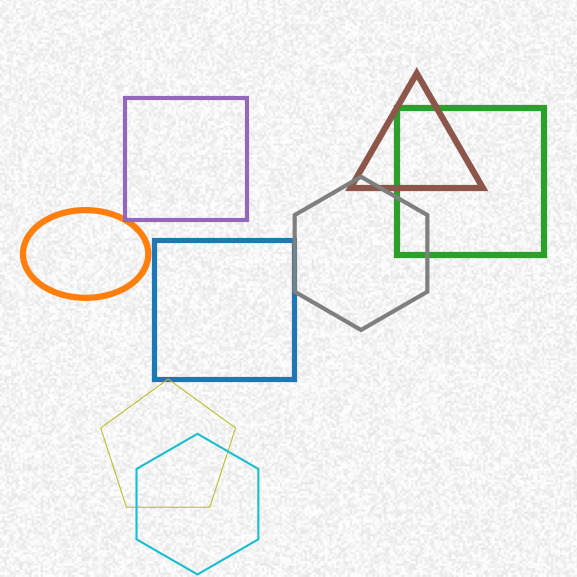[{"shape": "square", "thickness": 2.5, "radius": 0.6, "center": [0.388, 0.463]}, {"shape": "oval", "thickness": 3, "radius": 0.54, "center": [0.148, 0.559]}, {"shape": "square", "thickness": 3, "radius": 0.64, "center": [0.815, 0.685]}, {"shape": "square", "thickness": 2, "radius": 0.53, "center": [0.322, 0.724]}, {"shape": "triangle", "thickness": 3, "radius": 0.66, "center": [0.722, 0.74]}, {"shape": "hexagon", "thickness": 2, "radius": 0.66, "center": [0.625, 0.56]}, {"shape": "pentagon", "thickness": 0.5, "radius": 0.61, "center": [0.291, 0.22]}, {"shape": "hexagon", "thickness": 1, "radius": 0.61, "center": [0.342, 0.126]}]